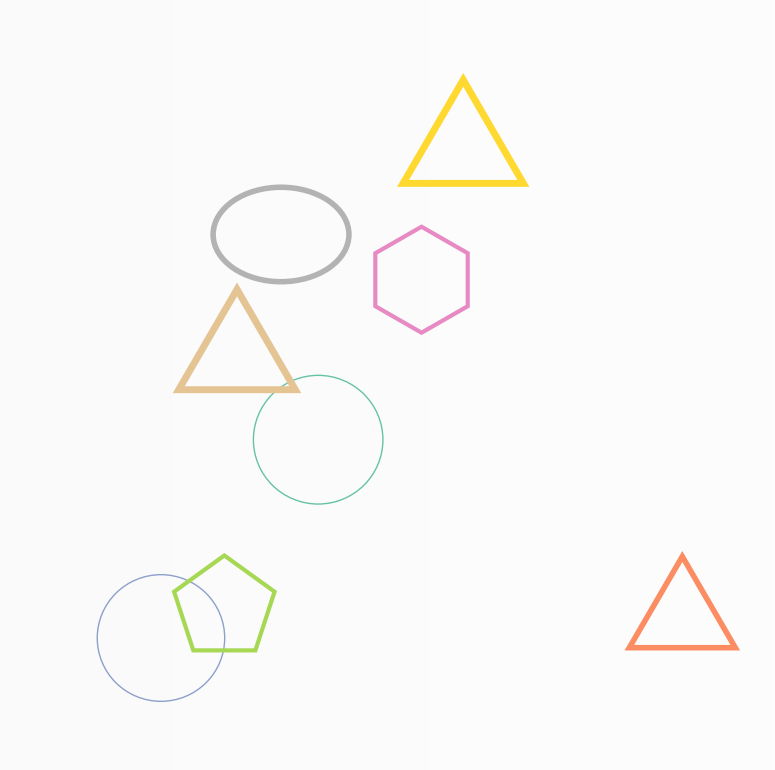[{"shape": "circle", "thickness": 0.5, "radius": 0.42, "center": [0.411, 0.429]}, {"shape": "triangle", "thickness": 2, "radius": 0.39, "center": [0.88, 0.198]}, {"shape": "circle", "thickness": 0.5, "radius": 0.41, "center": [0.208, 0.171]}, {"shape": "hexagon", "thickness": 1.5, "radius": 0.34, "center": [0.544, 0.637]}, {"shape": "pentagon", "thickness": 1.5, "radius": 0.34, "center": [0.289, 0.21]}, {"shape": "triangle", "thickness": 2.5, "radius": 0.45, "center": [0.598, 0.807]}, {"shape": "triangle", "thickness": 2.5, "radius": 0.43, "center": [0.306, 0.537]}, {"shape": "oval", "thickness": 2, "radius": 0.44, "center": [0.363, 0.695]}]